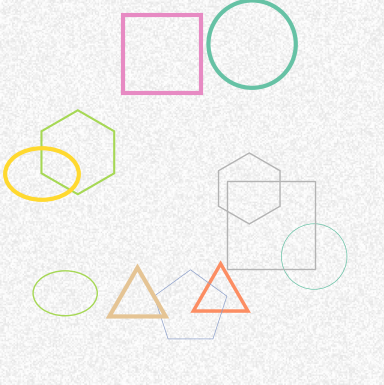[{"shape": "circle", "thickness": 0.5, "radius": 0.43, "center": [0.816, 0.334]}, {"shape": "circle", "thickness": 3, "radius": 0.57, "center": [0.655, 0.885]}, {"shape": "triangle", "thickness": 2.5, "radius": 0.41, "center": [0.573, 0.233]}, {"shape": "pentagon", "thickness": 0.5, "radius": 0.5, "center": [0.495, 0.2]}, {"shape": "square", "thickness": 3, "radius": 0.51, "center": [0.42, 0.859]}, {"shape": "hexagon", "thickness": 1.5, "radius": 0.55, "center": [0.202, 0.604]}, {"shape": "oval", "thickness": 1, "radius": 0.42, "center": [0.169, 0.238]}, {"shape": "oval", "thickness": 3, "radius": 0.48, "center": [0.109, 0.548]}, {"shape": "triangle", "thickness": 3, "radius": 0.42, "center": [0.357, 0.22]}, {"shape": "square", "thickness": 1, "radius": 0.57, "center": [0.705, 0.415]}, {"shape": "hexagon", "thickness": 1, "radius": 0.46, "center": [0.648, 0.51]}]